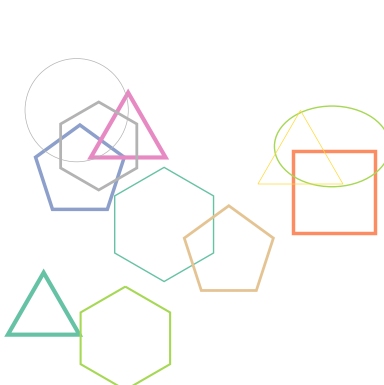[{"shape": "triangle", "thickness": 3, "radius": 0.54, "center": [0.113, 0.184]}, {"shape": "hexagon", "thickness": 1, "radius": 0.74, "center": [0.426, 0.417]}, {"shape": "square", "thickness": 2.5, "radius": 0.53, "center": [0.868, 0.501]}, {"shape": "pentagon", "thickness": 2.5, "radius": 0.61, "center": [0.208, 0.554]}, {"shape": "triangle", "thickness": 3, "radius": 0.56, "center": [0.333, 0.647]}, {"shape": "oval", "thickness": 1, "radius": 0.75, "center": [0.862, 0.62]}, {"shape": "hexagon", "thickness": 1.5, "radius": 0.67, "center": [0.326, 0.121]}, {"shape": "triangle", "thickness": 0.5, "radius": 0.64, "center": [0.78, 0.586]}, {"shape": "pentagon", "thickness": 2, "radius": 0.61, "center": [0.594, 0.344]}, {"shape": "hexagon", "thickness": 2, "radius": 0.57, "center": [0.256, 0.621]}, {"shape": "circle", "thickness": 0.5, "radius": 0.67, "center": [0.199, 0.714]}]